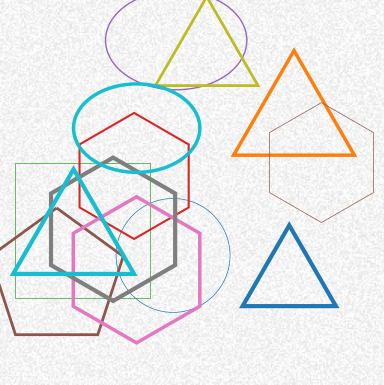[{"shape": "triangle", "thickness": 3, "radius": 0.7, "center": [0.751, 0.275]}, {"shape": "circle", "thickness": 0.5, "radius": 0.74, "center": [0.45, 0.336]}, {"shape": "triangle", "thickness": 2.5, "radius": 0.91, "center": [0.764, 0.687]}, {"shape": "square", "thickness": 0.5, "radius": 0.87, "center": [0.215, 0.401]}, {"shape": "hexagon", "thickness": 1.5, "radius": 0.82, "center": [0.348, 0.543]}, {"shape": "oval", "thickness": 1, "radius": 0.92, "center": [0.458, 0.895]}, {"shape": "hexagon", "thickness": 0.5, "radius": 0.78, "center": [0.835, 0.578]}, {"shape": "pentagon", "thickness": 2, "radius": 0.91, "center": [0.147, 0.278]}, {"shape": "hexagon", "thickness": 2.5, "radius": 0.95, "center": [0.355, 0.299]}, {"shape": "hexagon", "thickness": 3, "radius": 0.93, "center": [0.294, 0.404]}, {"shape": "triangle", "thickness": 2, "radius": 0.77, "center": [0.537, 0.855]}, {"shape": "triangle", "thickness": 3, "radius": 0.91, "center": [0.191, 0.379]}, {"shape": "oval", "thickness": 2.5, "radius": 0.82, "center": [0.355, 0.667]}]